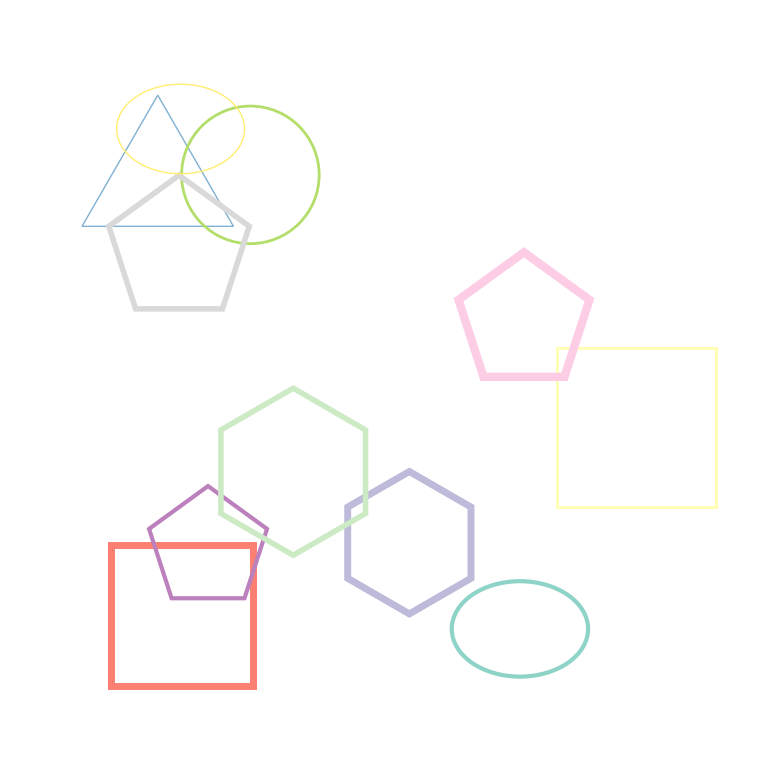[{"shape": "oval", "thickness": 1.5, "radius": 0.44, "center": [0.675, 0.183]}, {"shape": "square", "thickness": 1, "radius": 0.51, "center": [0.827, 0.445]}, {"shape": "hexagon", "thickness": 2.5, "radius": 0.46, "center": [0.532, 0.295]}, {"shape": "square", "thickness": 2.5, "radius": 0.46, "center": [0.237, 0.201]}, {"shape": "triangle", "thickness": 0.5, "radius": 0.57, "center": [0.205, 0.763]}, {"shape": "circle", "thickness": 1, "radius": 0.45, "center": [0.325, 0.773]}, {"shape": "pentagon", "thickness": 3, "radius": 0.45, "center": [0.68, 0.583]}, {"shape": "pentagon", "thickness": 2, "radius": 0.48, "center": [0.232, 0.676]}, {"shape": "pentagon", "thickness": 1.5, "radius": 0.4, "center": [0.27, 0.288]}, {"shape": "hexagon", "thickness": 2, "radius": 0.54, "center": [0.381, 0.387]}, {"shape": "oval", "thickness": 0.5, "radius": 0.42, "center": [0.235, 0.832]}]